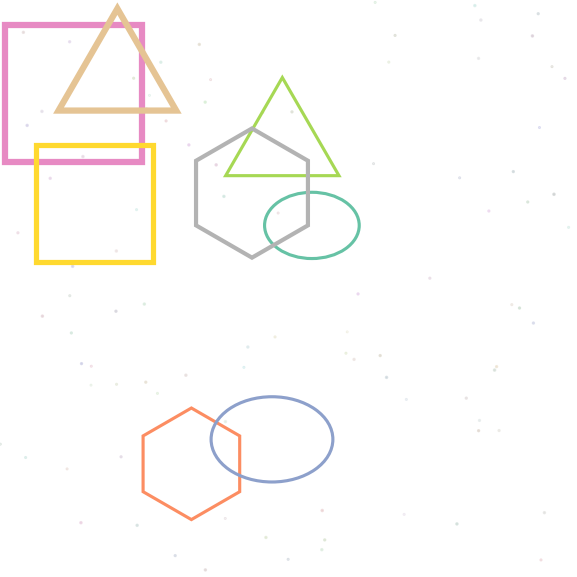[{"shape": "oval", "thickness": 1.5, "radius": 0.41, "center": [0.54, 0.609]}, {"shape": "hexagon", "thickness": 1.5, "radius": 0.48, "center": [0.331, 0.196]}, {"shape": "oval", "thickness": 1.5, "radius": 0.53, "center": [0.471, 0.238]}, {"shape": "square", "thickness": 3, "radius": 0.59, "center": [0.127, 0.837]}, {"shape": "triangle", "thickness": 1.5, "radius": 0.57, "center": [0.489, 0.752]}, {"shape": "square", "thickness": 2.5, "radius": 0.51, "center": [0.164, 0.647]}, {"shape": "triangle", "thickness": 3, "radius": 0.59, "center": [0.203, 0.867]}, {"shape": "hexagon", "thickness": 2, "radius": 0.56, "center": [0.436, 0.665]}]